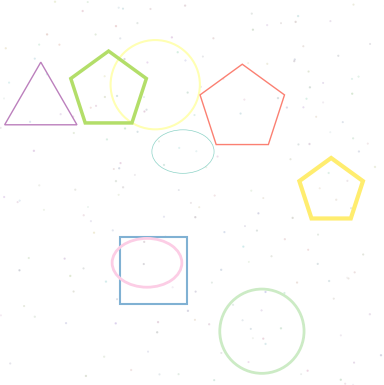[{"shape": "oval", "thickness": 0.5, "radius": 0.4, "center": [0.475, 0.606]}, {"shape": "circle", "thickness": 1.5, "radius": 0.58, "center": [0.403, 0.78]}, {"shape": "pentagon", "thickness": 1, "radius": 0.58, "center": [0.629, 0.718]}, {"shape": "square", "thickness": 1.5, "radius": 0.43, "center": [0.398, 0.297]}, {"shape": "pentagon", "thickness": 2.5, "radius": 0.52, "center": [0.282, 0.764]}, {"shape": "oval", "thickness": 2, "radius": 0.45, "center": [0.382, 0.317]}, {"shape": "triangle", "thickness": 1, "radius": 0.54, "center": [0.106, 0.73]}, {"shape": "circle", "thickness": 2, "radius": 0.55, "center": [0.68, 0.14]}, {"shape": "pentagon", "thickness": 3, "radius": 0.43, "center": [0.86, 0.503]}]